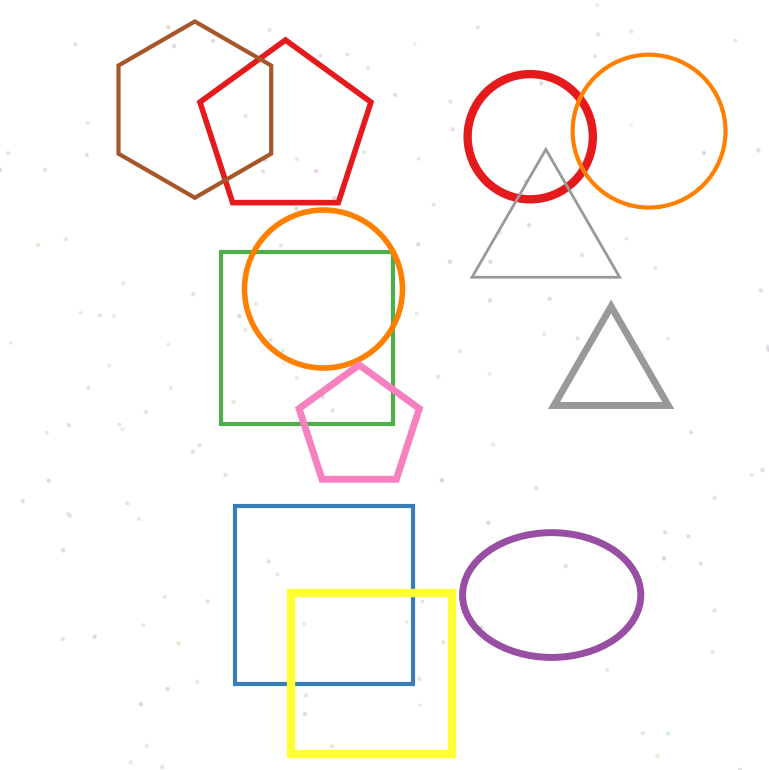[{"shape": "circle", "thickness": 3, "radius": 0.41, "center": [0.689, 0.822]}, {"shape": "pentagon", "thickness": 2, "radius": 0.58, "center": [0.371, 0.831]}, {"shape": "square", "thickness": 1.5, "radius": 0.58, "center": [0.421, 0.227]}, {"shape": "square", "thickness": 1.5, "radius": 0.56, "center": [0.399, 0.561]}, {"shape": "oval", "thickness": 2.5, "radius": 0.58, "center": [0.716, 0.227]}, {"shape": "circle", "thickness": 2, "radius": 0.51, "center": [0.42, 0.625]}, {"shape": "circle", "thickness": 1.5, "radius": 0.5, "center": [0.843, 0.83]}, {"shape": "square", "thickness": 3, "radius": 0.52, "center": [0.483, 0.125]}, {"shape": "hexagon", "thickness": 1.5, "radius": 0.57, "center": [0.253, 0.858]}, {"shape": "pentagon", "thickness": 2.5, "radius": 0.41, "center": [0.466, 0.444]}, {"shape": "triangle", "thickness": 2.5, "radius": 0.43, "center": [0.794, 0.516]}, {"shape": "triangle", "thickness": 1, "radius": 0.55, "center": [0.709, 0.695]}]